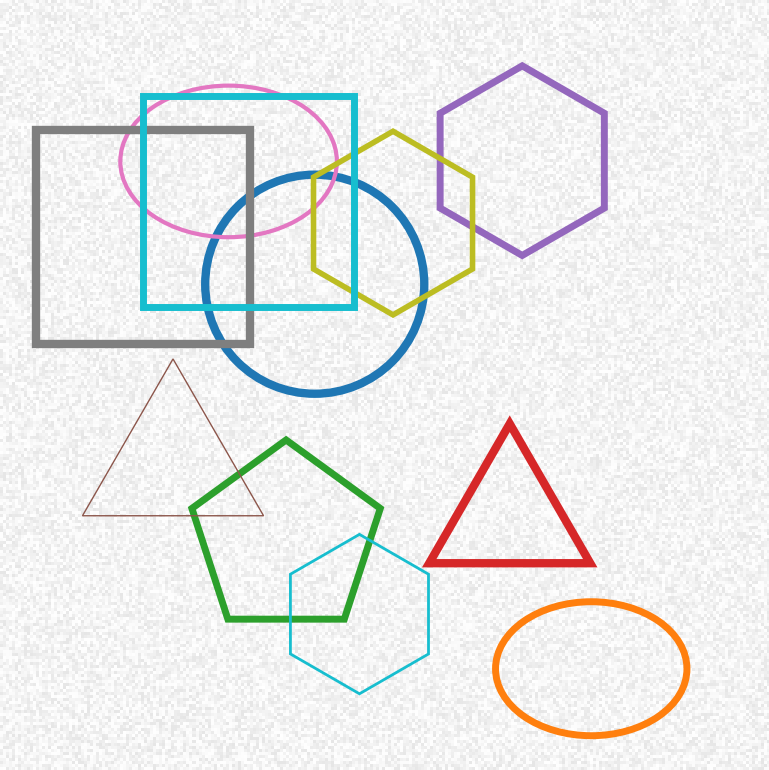[{"shape": "circle", "thickness": 3, "radius": 0.71, "center": [0.409, 0.631]}, {"shape": "oval", "thickness": 2.5, "radius": 0.62, "center": [0.768, 0.132]}, {"shape": "pentagon", "thickness": 2.5, "radius": 0.64, "center": [0.372, 0.3]}, {"shape": "triangle", "thickness": 3, "radius": 0.6, "center": [0.662, 0.329]}, {"shape": "hexagon", "thickness": 2.5, "radius": 0.62, "center": [0.678, 0.791]}, {"shape": "triangle", "thickness": 0.5, "radius": 0.68, "center": [0.225, 0.398]}, {"shape": "oval", "thickness": 1.5, "radius": 0.7, "center": [0.297, 0.79]}, {"shape": "square", "thickness": 3, "radius": 0.69, "center": [0.186, 0.693]}, {"shape": "hexagon", "thickness": 2, "radius": 0.6, "center": [0.51, 0.71]}, {"shape": "square", "thickness": 2.5, "radius": 0.69, "center": [0.322, 0.738]}, {"shape": "hexagon", "thickness": 1, "radius": 0.52, "center": [0.467, 0.202]}]